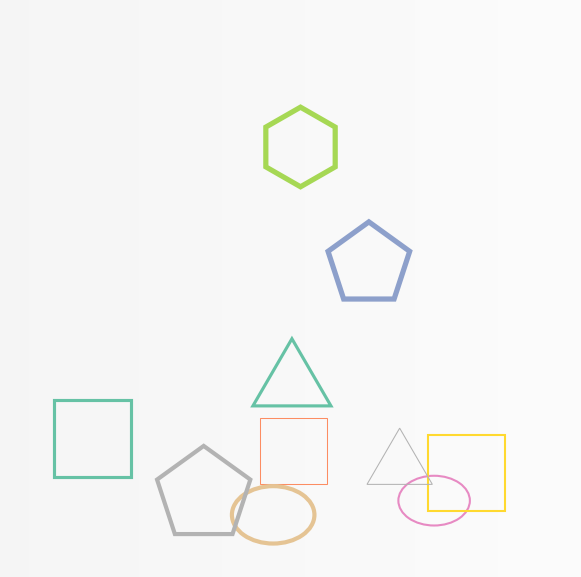[{"shape": "triangle", "thickness": 1.5, "radius": 0.39, "center": [0.502, 0.335]}, {"shape": "square", "thickness": 1.5, "radius": 0.33, "center": [0.159, 0.24]}, {"shape": "square", "thickness": 0.5, "radius": 0.29, "center": [0.505, 0.218]}, {"shape": "pentagon", "thickness": 2.5, "radius": 0.37, "center": [0.635, 0.541]}, {"shape": "oval", "thickness": 1, "radius": 0.31, "center": [0.747, 0.132]}, {"shape": "hexagon", "thickness": 2.5, "radius": 0.34, "center": [0.517, 0.745]}, {"shape": "square", "thickness": 1, "radius": 0.33, "center": [0.803, 0.18]}, {"shape": "oval", "thickness": 2, "radius": 0.35, "center": [0.47, 0.108]}, {"shape": "pentagon", "thickness": 2, "radius": 0.42, "center": [0.35, 0.143]}, {"shape": "triangle", "thickness": 0.5, "radius": 0.32, "center": [0.688, 0.193]}]